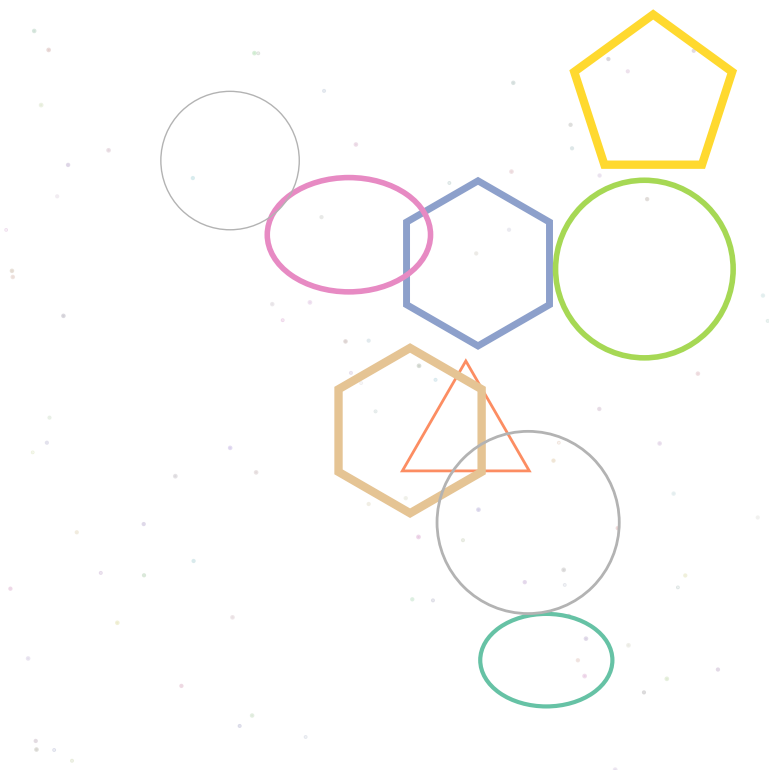[{"shape": "oval", "thickness": 1.5, "radius": 0.43, "center": [0.71, 0.143]}, {"shape": "triangle", "thickness": 1, "radius": 0.48, "center": [0.605, 0.436]}, {"shape": "hexagon", "thickness": 2.5, "radius": 0.54, "center": [0.621, 0.658]}, {"shape": "oval", "thickness": 2, "radius": 0.53, "center": [0.453, 0.695]}, {"shape": "circle", "thickness": 2, "radius": 0.58, "center": [0.837, 0.651]}, {"shape": "pentagon", "thickness": 3, "radius": 0.54, "center": [0.848, 0.873]}, {"shape": "hexagon", "thickness": 3, "radius": 0.54, "center": [0.533, 0.441]}, {"shape": "circle", "thickness": 1, "radius": 0.59, "center": [0.686, 0.321]}, {"shape": "circle", "thickness": 0.5, "radius": 0.45, "center": [0.299, 0.791]}]